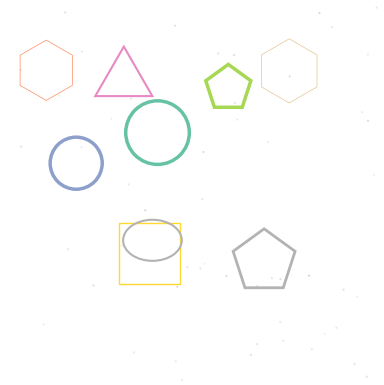[{"shape": "circle", "thickness": 2.5, "radius": 0.41, "center": [0.409, 0.656]}, {"shape": "hexagon", "thickness": 0.5, "radius": 0.39, "center": [0.12, 0.818]}, {"shape": "circle", "thickness": 2.5, "radius": 0.34, "center": [0.198, 0.576]}, {"shape": "triangle", "thickness": 1.5, "radius": 0.43, "center": [0.322, 0.793]}, {"shape": "pentagon", "thickness": 2.5, "radius": 0.31, "center": [0.593, 0.771]}, {"shape": "square", "thickness": 1, "radius": 0.4, "center": [0.388, 0.342]}, {"shape": "hexagon", "thickness": 0.5, "radius": 0.42, "center": [0.751, 0.816]}, {"shape": "pentagon", "thickness": 2, "radius": 0.42, "center": [0.686, 0.321]}, {"shape": "oval", "thickness": 1.5, "radius": 0.38, "center": [0.396, 0.376]}]